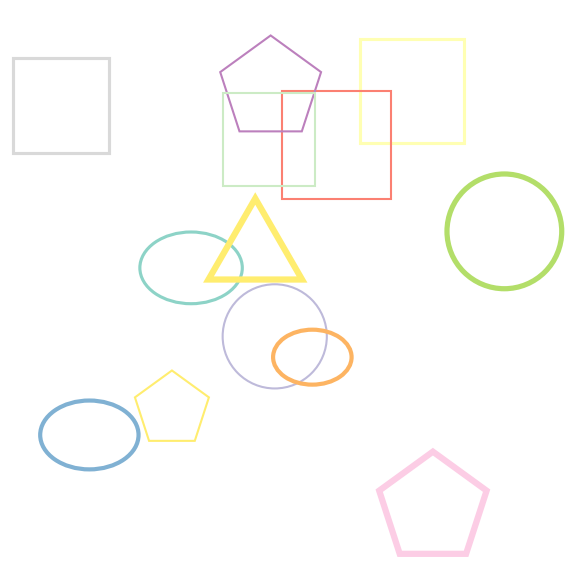[{"shape": "oval", "thickness": 1.5, "radius": 0.44, "center": [0.331, 0.535]}, {"shape": "square", "thickness": 1.5, "radius": 0.45, "center": [0.713, 0.842]}, {"shape": "circle", "thickness": 1, "radius": 0.45, "center": [0.476, 0.417]}, {"shape": "square", "thickness": 1, "radius": 0.47, "center": [0.583, 0.748]}, {"shape": "oval", "thickness": 2, "radius": 0.43, "center": [0.155, 0.246]}, {"shape": "oval", "thickness": 2, "radius": 0.34, "center": [0.541, 0.381]}, {"shape": "circle", "thickness": 2.5, "radius": 0.5, "center": [0.873, 0.599]}, {"shape": "pentagon", "thickness": 3, "radius": 0.49, "center": [0.75, 0.119]}, {"shape": "square", "thickness": 1.5, "radius": 0.41, "center": [0.106, 0.816]}, {"shape": "pentagon", "thickness": 1, "radius": 0.46, "center": [0.469, 0.846]}, {"shape": "square", "thickness": 1, "radius": 0.4, "center": [0.466, 0.758]}, {"shape": "triangle", "thickness": 3, "radius": 0.47, "center": [0.442, 0.562]}, {"shape": "pentagon", "thickness": 1, "radius": 0.34, "center": [0.298, 0.29]}]